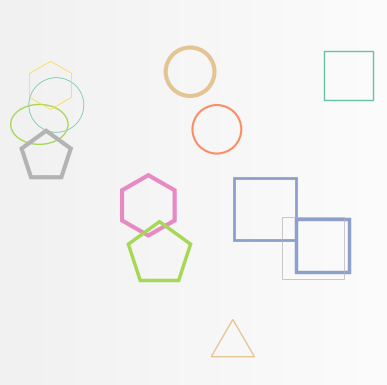[{"shape": "circle", "thickness": 0.5, "radius": 0.35, "center": [0.145, 0.727]}, {"shape": "square", "thickness": 1, "radius": 0.32, "center": [0.899, 0.803]}, {"shape": "circle", "thickness": 1.5, "radius": 0.31, "center": [0.56, 0.664]}, {"shape": "square", "thickness": 2.5, "radius": 0.34, "center": [0.832, 0.362]}, {"shape": "square", "thickness": 2, "radius": 0.4, "center": [0.683, 0.457]}, {"shape": "hexagon", "thickness": 3, "radius": 0.39, "center": [0.383, 0.467]}, {"shape": "oval", "thickness": 1, "radius": 0.37, "center": [0.102, 0.677]}, {"shape": "pentagon", "thickness": 2.5, "radius": 0.42, "center": [0.412, 0.34]}, {"shape": "hexagon", "thickness": 0.5, "radius": 0.31, "center": [0.131, 0.778]}, {"shape": "triangle", "thickness": 1, "radius": 0.32, "center": [0.601, 0.106]}, {"shape": "circle", "thickness": 3, "radius": 0.31, "center": [0.491, 0.814]}, {"shape": "square", "thickness": 0.5, "radius": 0.4, "center": [0.807, 0.356]}, {"shape": "pentagon", "thickness": 3, "radius": 0.33, "center": [0.119, 0.594]}]